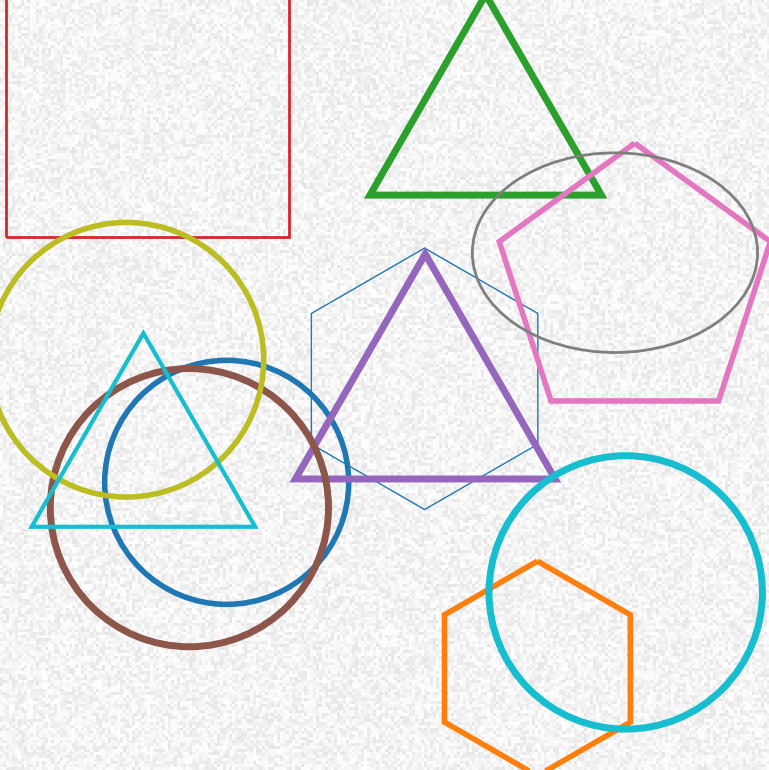[{"shape": "hexagon", "thickness": 0.5, "radius": 0.85, "center": [0.551, 0.508]}, {"shape": "circle", "thickness": 2, "radius": 0.79, "center": [0.294, 0.374]}, {"shape": "hexagon", "thickness": 2, "radius": 0.7, "center": [0.698, 0.132]}, {"shape": "triangle", "thickness": 2.5, "radius": 0.87, "center": [0.631, 0.833]}, {"shape": "square", "thickness": 1, "radius": 0.92, "center": [0.191, 0.877]}, {"shape": "triangle", "thickness": 2.5, "radius": 0.97, "center": [0.552, 0.475]}, {"shape": "circle", "thickness": 2.5, "radius": 0.9, "center": [0.246, 0.341]}, {"shape": "pentagon", "thickness": 2, "radius": 0.93, "center": [0.824, 0.629]}, {"shape": "oval", "thickness": 1, "radius": 0.93, "center": [0.799, 0.672]}, {"shape": "circle", "thickness": 2, "radius": 0.89, "center": [0.164, 0.533]}, {"shape": "triangle", "thickness": 1.5, "radius": 0.84, "center": [0.186, 0.4]}, {"shape": "circle", "thickness": 2.5, "radius": 0.89, "center": [0.813, 0.231]}]